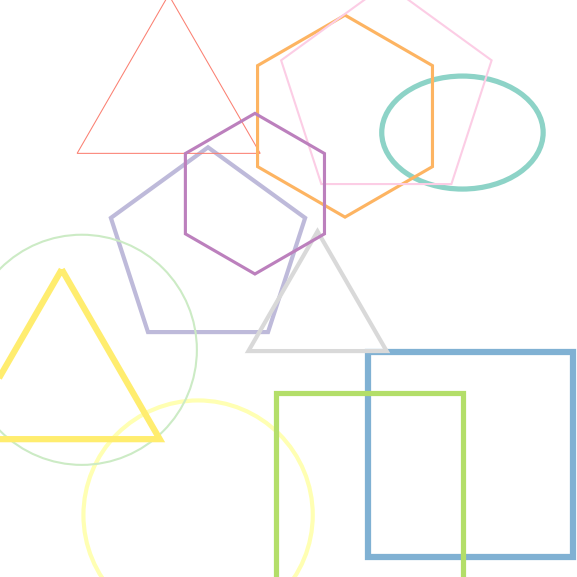[{"shape": "oval", "thickness": 2.5, "radius": 0.7, "center": [0.801, 0.77]}, {"shape": "circle", "thickness": 2, "radius": 0.99, "center": [0.343, 0.107]}, {"shape": "pentagon", "thickness": 2, "radius": 0.88, "center": [0.36, 0.567]}, {"shape": "triangle", "thickness": 0.5, "radius": 0.92, "center": [0.292, 0.825]}, {"shape": "square", "thickness": 3, "radius": 0.89, "center": [0.815, 0.212]}, {"shape": "hexagon", "thickness": 1.5, "radius": 0.87, "center": [0.597, 0.798]}, {"shape": "square", "thickness": 2.5, "radius": 0.81, "center": [0.64, 0.158]}, {"shape": "pentagon", "thickness": 1, "radius": 0.96, "center": [0.669, 0.835]}, {"shape": "triangle", "thickness": 2, "radius": 0.69, "center": [0.55, 0.46]}, {"shape": "hexagon", "thickness": 1.5, "radius": 0.7, "center": [0.441, 0.664]}, {"shape": "circle", "thickness": 1, "radius": 1.0, "center": [0.142, 0.393]}, {"shape": "triangle", "thickness": 3, "radius": 0.98, "center": [0.107, 0.337]}]